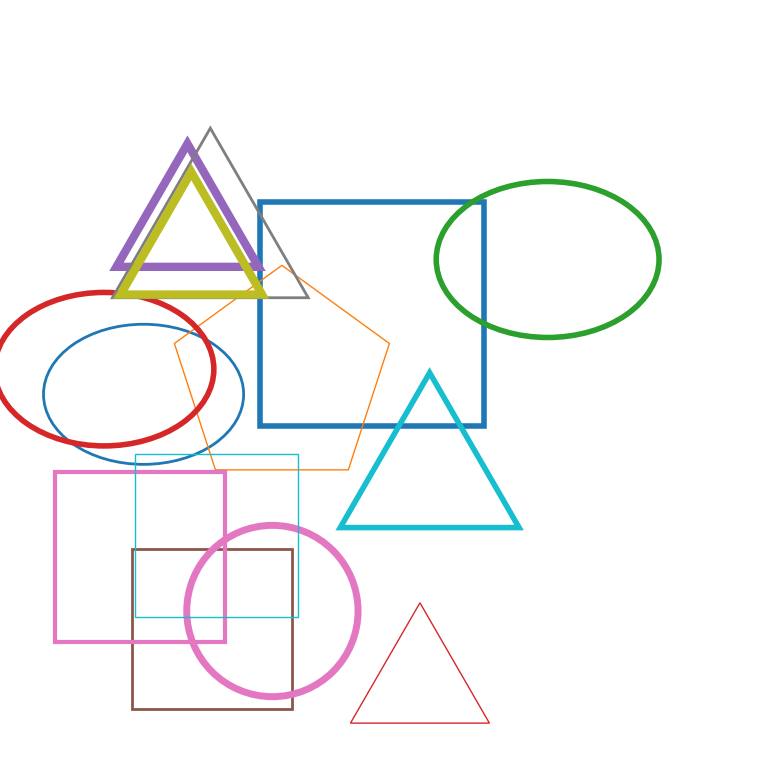[{"shape": "oval", "thickness": 1, "radius": 0.65, "center": [0.186, 0.488]}, {"shape": "square", "thickness": 2, "radius": 0.73, "center": [0.483, 0.592]}, {"shape": "pentagon", "thickness": 0.5, "radius": 0.73, "center": [0.366, 0.509]}, {"shape": "oval", "thickness": 2, "radius": 0.72, "center": [0.711, 0.663]}, {"shape": "triangle", "thickness": 0.5, "radius": 0.52, "center": [0.545, 0.113]}, {"shape": "oval", "thickness": 2, "radius": 0.71, "center": [0.135, 0.521]}, {"shape": "triangle", "thickness": 3, "radius": 0.53, "center": [0.243, 0.707]}, {"shape": "square", "thickness": 1, "radius": 0.52, "center": [0.276, 0.183]}, {"shape": "square", "thickness": 1.5, "radius": 0.55, "center": [0.182, 0.276]}, {"shape": "circle", "thickness": 2.5, "radius": 0.56, "center": [0.354, 0.206]}, {"shape": "triangle", "thickness": 1, "radius": 0.73, "center": [0.273, 0.687]}, {"shape": "triangle", "thickness": 3, "radius": 0.53, "center": [0.248, 0.671]}, {"shape": "square", "thickness": 0.5, "radius": 0.53, "center": [0.281, 0.305]}, {"shape": "triangle", "thickness": 2, "radius": 0.67, "center": [0.558, 0.382]}]